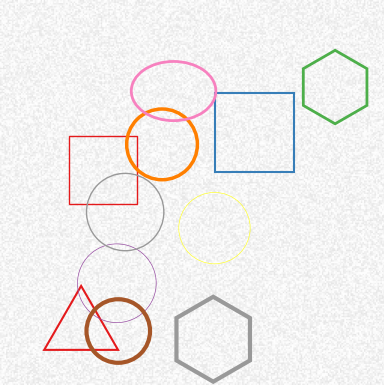[{"shape": "square", "thickness": 1, "radius": 0.44, "center": [0.267, 0.558]}, {"shape": "triangle", "thickness": 1.5, "radius": 0.55, "center": [0.211, 0.147]}, {"shape": "square", "thickness": 1.5, "radius": 0.52, "center": [0.66, 0.656]}, {"shape": "hexagon", "thickness": 2, "radius": 0.48, "center": [0.87, 0.774]}, {"shape": "circle", "thickness": 0.5, "radius": 0.51, "center": [0.303, 0.264]}, {"shape": "circle", "thickness": 2.5, "radius": 0.46, "center": [0.421, 0.625]}, {"shape": "circle", "thickness": 0.5, "radius": 0.46, "center": [0.557, 0.407]}, {"shape": "circle", "thickness": 3, "radius": 0.41, "center": [0.307, 0.14]}, {"shape": "oval", "thickness": 2, "radius": 0.55, "center": [0.451, 0.764]}, {"shape": "circle", "thickness": 1, "radius": 0.5, "center": [0.325, 0.449]}, {"shape": "hexagon", "thickness": 3, "radius": 0.55, "center": [0.554, 0.119]}]